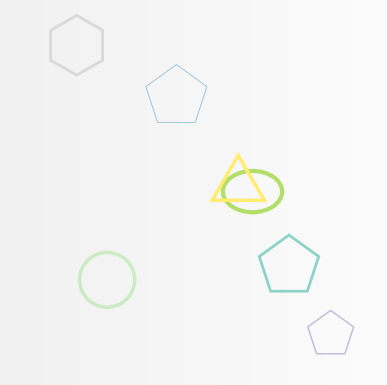[{"shape": "pentagon", "thickness": 2, "radius": 0.4, "center": [0.746, 0.309]}, {"shape": "pentagon", "thickness": 1, "radius": 0.31, "center": [0.853, 0.132]}, {"shape": "pentagon", "thickness": 0.5, "radius": 0.41, "center": [0.455, 0.749]}, {"shape": "oval", "thickness": 3, "radius": 0.38, "center": [0.652, 0.502]}, {"shape": "hexagon", "thickness": 2, "radius": 0.39, "center": [0.198, 0.882]}, {"shape": "circle", "thickness": 2.5, "radius": 0.36, "center": [0.276, 0.273]}, {"shape": "triangle", "thickness": 2.5, "radius": 0.39, "center": [0.615, 0.519]}]